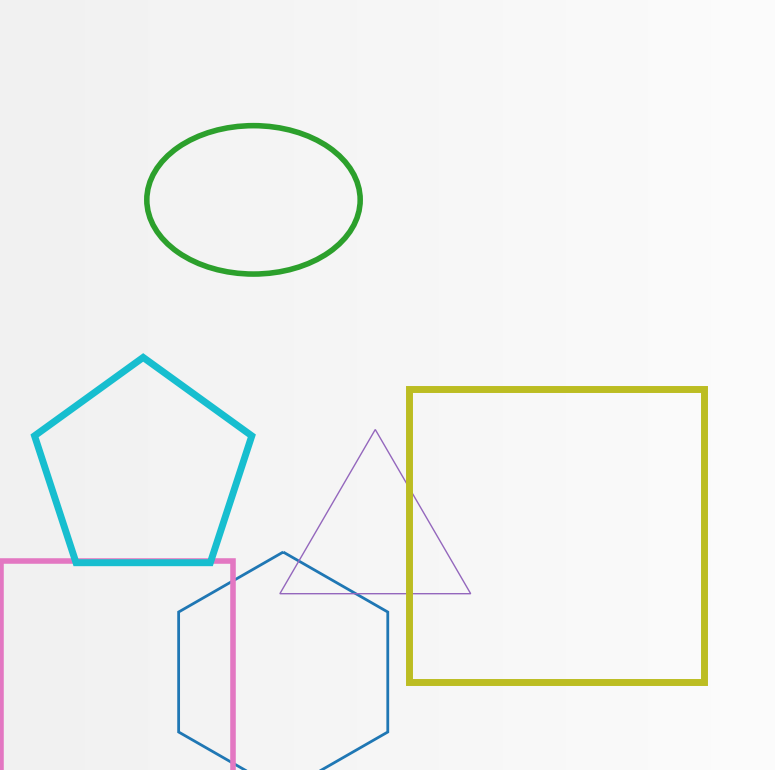[{"shape": "hexagon", "thickness": 1, "radius": 0.78, "center": [0.365, 0.127]}, {"shape": "oval", "thickness": 2, "radius": 0.69, "center": [0.327, 0.74]}, {"shape": "triangle", "thickness": 0.5, "radius": 0.71, "center": [0.484, 0.3]}, {"shape": "square", "thickness": 2, "radius": 0.75, "center": [0.151, 0.122]}, {"shape": "square", "thickness": 2.5, "radius": 0.95, "center": [0.718, 0.304]}, {"shape": "pentagon", "thickness": 2.5, "radius": 0.74, "center": [0.185, 0.388]}]